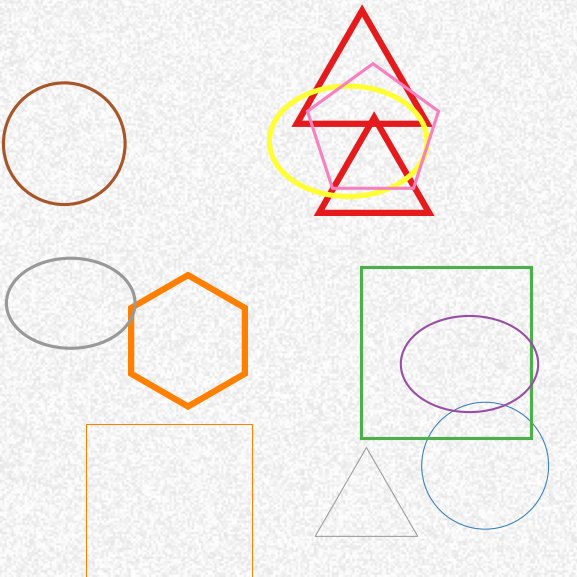[{"shape": "triangle", "thickness": 3, "radius": 0.55, "center": [0.648, 0.686]}, {"shape": "triangle", "thickness": 3, "radius": 0.65, "center": [0.627, 0.85]}, {"shape": "circle", "thickness": 0.5, "radius": 0.55, "center": [0.84, 0.193]}, {"shape": "square", "thickness": 1.5, "radius": 0.74, "center": [0.773, 0.389]}, {"shape": "oval", "thickness": 1, "radius": 0.59, "center": [0.813, 0.369]}, {"shape": "hexagon", "thickness": 3, "radius": 0.57, "center": [0.326, 0.409]}, {"shape": "square", "thickness": 0.5, "radius": 0.72, "center": [0.292, 0.121]}, {"shape": "oval", "thickness": 2.5, "radius": 0.68, "center": [0.603, 0.755]}, {"shape": "circle", "thickness": 1.5, "radius": 0.53, "center": [0.111, 0.75]}, {"shape": "pentagon", "thickness": 1.5, "radius": 0.6, "center": [0.646, 0.77]}, {"shape": "triangle", "thickness": 0.5, "radius": 0.51, "center": [0.634, 0.122]}, {"shape": "oval", "thickness": 1.5, "radius": 0.56, "center": [0.122, 0.474]}]